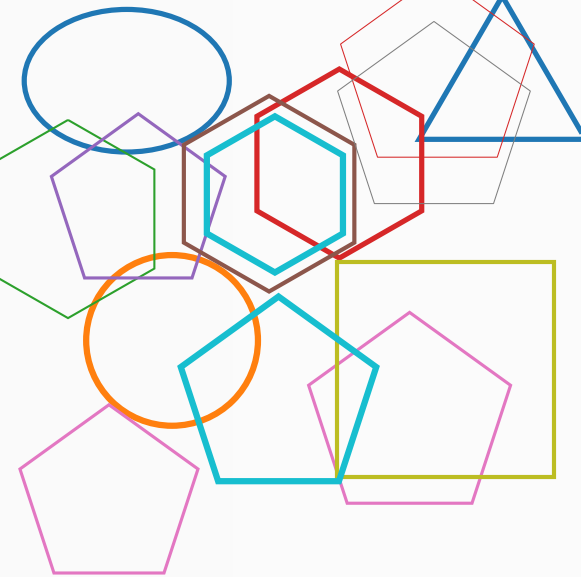[{"shape": "triangle", "thickness": 2.5, "radius": 0.83, "center": [0.864, 0.841]}, {"shape": "oval", "thickness": 2.5, "radius": 0.88, "center": [0.218, 0.859]}, {"shape": "circle", "thickness": 3, "radius": 0.74, "center": [0.296, 0.41]}, {"shape": "hexagon", "thickness": 1, "radius": 0.86, "center": [0.117, 0.62]}, {"shape": "hexagon", "thickness": 2.5, "radius": 0.82, "center": [0.584, 0.716]}, {"shape": "pentagon", "thickness": 0.5, "radius": 0.88, "center": [0.753, 0.869]}, {"shape": "pentagon", "thickness": 1.5, "radius": 0.79, "center": [0.238, 0.645]}, {"shape": "hexagon", "thickness": 2, "radius": 0.85, "center": [0.463, 0.664]}, {"shape": "pentagon", "thickness": 1.5, "radius": 0.91, "center": [0.705, 0.276]}, {"shape": "pentagon", "thickness": 1.5, "radius": 0.81, "center": [0.187, 0.137]}, {"shape": "pentagon", "thickness": 0.5, "radius": 0.87, "center": [0.747, 0.788]}, {"shape": "square", "thickness": 2, "radius": 0.93, "center": [0.766, 0.359]}, {"shape": "hexagon", "thickness": 3, "radius": 0.68, "center": [0.473, 0.662]}, {"shape": "pentagon", "thickness": 3, "radius": 0.88, "center": [0.479, 0.309]}]